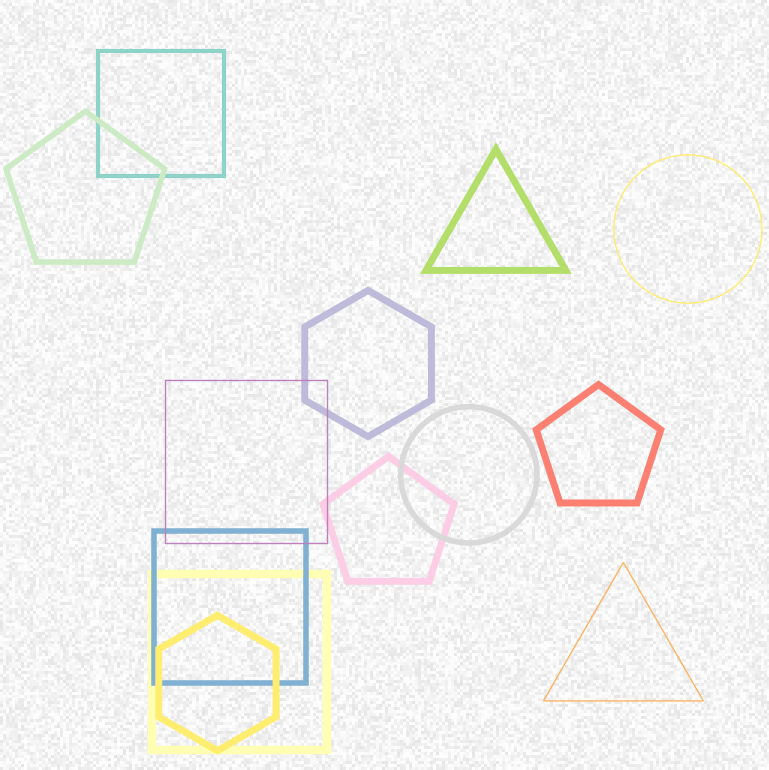[{"shape": "square", "thickness": 1.5, "radius": 0.41, "center": [0.209, 0.853]}, {"shape": "square", "thickness": 3, "radius": 0.57, "center": [0.311, 0.141]}, {"shape": "hexagon", "thickness": 2.5, "radius": 0.47, "center": [0.478, 0.528]}, {"shape": "pentagon", "thickness": 2.5, "radius": 0.43, "center": [0.777, 0.416]}, {"shape": "square", "thickness": 2, "radius": 0.49, "center": [0.298, 0.212]}, {"shape": "triangle", "thickness": 0.5, "radius": 0.6, "center": [0.81, 0.15]}, {"shape": "triangle", "thickness": 2.5, "radius": 0.52, "center": [0.644, 0.701]}, {"shape": "pentagon", "thickness": 2.5, "radius": 0.45, "center": [0.505, 0.318]}, {"shape": "circle", "thickness": 2, "radius": 0.44, "center": [0.609, 0.383]}, {"shape": "square", "thickness": 0.5, "radius": 0.53, "center": [0.32, 0.401]}, {"shape": "pentagon", "thickness": 2, "radius": 0.54, "center": [0.111, 0.747]}, {"shape": "hexagon", "thickness": 2.5, "radius": 0.44, "center": [0.282, 0.113]}, {"shape": "circle", "thickness": 0.5, "radius": 0.48, "center": [0.893, 0.703]}]